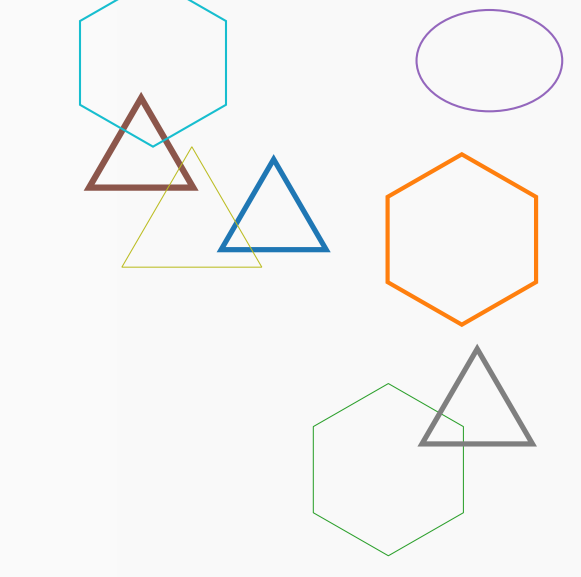[{"shape": "triangle", "thickness": 2.5, "radius": 0.52, "center": [0.471, 0.619]}, {"shape": "hexagon", "thickness": 2, "radius": 0.74, "center": [0.795, 0.584]}, {"shape": "hexagon", "thickness": 0.5, "radius": 0.75, "center": [0.668, 0.186]}, {"shape": "oval", "thickness": 1, "radius": 0.63, "center": [0.842, 0.894]}, {"shape": "triangle", "thickness": 3, "radius": 0.52, "center": [0.243, 0.726]}, {"shape": "triangle", "thickness": 2.5, "radius": 0.55, "center": [0.821, 0.285]}, {"shape": "triangle", "thickness": 0.5, "radius": 0.7, "center": [0.33, 0.606]}, {"shape": "hexagon", "thickness": 1, "radius": 0.73, "center": [0.263, 0.89]}]